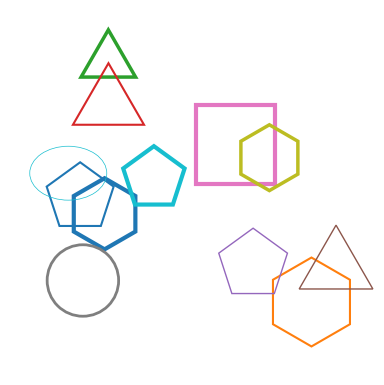[{"shape": "pentagon", "thickness": 1.5, "radius": 0.46, "center": [0.208, 0.487]}, {"shape": "hexagon", "thickness": 3, "radius": 0.46, "center": [0.272, 0.445]}, {"shape": "hexagon", "thickness": 1.5, "radius": 0.58, "center": [0.809, 0.216]}, {"shape": "triangle", "thickness": 2.5, "radius": 0.41, "center": [0.281, 0.841]}, {"shape": "triangle", "thickness": 1.5, "radius": 0.53, "center": [0.282, 0.729]}, {"shape": "pentagon", "thickness": 1, "radius": 0.47, "center": [0.657, 0.313]}, {"shape": "triangle", "thickness": 1, "radius": 0.55, "center": [0.873, 0.305]}, {"shape": "square", "thickness": 3, "radius": 0.51, "center": [0.611, 0.625]}, {"shape": "circle", "thickness": 2, "radius": 0.46, "center": [0.215, 0.271]}, {"shape": "hexagon", "thickness": 2.5, "radius": 0.43, "center": [0.7, 0.59]}, {"shape": "pentagon", "thickness": 3, "radius": 0.42, "center": [0.4, 0.537]}, {"shape": "oval", "thickness": 0.5, "radius": 0.5, "center": [0.177, 0.55]}]